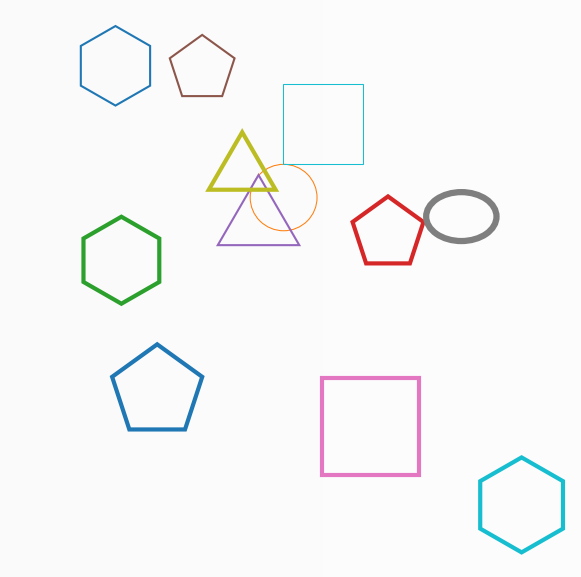[{"shape": "hexagon", "thickness": 1, "radius": 0.34, "center": [0.199, 0.885]}, {"shape": "pentagon", "thickness": 2, "radius": 0.41, "center": [0.27, 0.321]}, {"shape": "circle", "thickness": 0.5, "radius": 0.29, "center": [0.488, 0.657]}, {"shape": "hexagon", "thickness": 2, "radius": 0.38, "center": [0.209, 0.549]}, {"shape": "pentagon", "thickness": 2, "radius": 0.32, "center": [0.668, 0.595]}, {"shape": "triangle", "thickness": 1, "radius": 0.4, "center": [0.445, 0.615]}, {"shape": "pentagon", "thickness": 1, "radius": 0.29, "center": [0.348, 0.88]}, {"shape": "square", "thickness": 2, "radius": 0.42, "center": [0.638, 0.26]}, {"shape": "oval", "thickness": 3, "radius": 0.3, "center": [0.794, 0.624]}, {"shape": "triangle", "thickness": 2, "radius": 0.33, "center": [0.417, 0.704]}, {"shape": "hexagon", "thickness": 2, "radius": 0.41, "center": [0.897, 0.125]}, {"shape": "square", "thickness": 0.5, "radius": 0.34, "center": [0.556, 0.784]}]